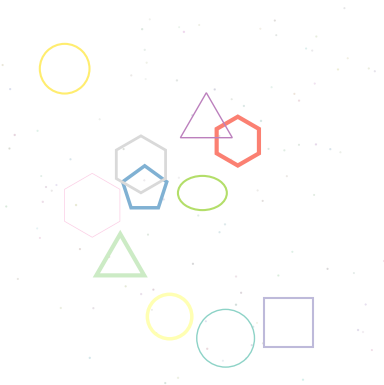[{"shape": "circle", "thickness": 1, "radius": 0.37, "center": [0.586, 0.121]}, {"shape": "circle", "thickness": 2.5, "radius": 0.29, "center": [0.441, 0.178]}, {"shape": "square", "thickness": 1.5, "radius": 0.32, "center": [0.749, 0.162]}, {"shape": "hexagon", "thickness": 3, "radius": 0.32, "center": [0.618, 0.633]}, {"shape": "pentagon", "thickness": 2.5, "radius": 0.3, "center": [0.376, 0.509]}, {"shape": "oval", "thickness": 1.5, "radius": 0.32, "center": [0.526, 0.499]}, {"shape": "hexagon", "thickness": 0.5, "radius": 0.42, "center": [0.24, 0.467]}, {"shape": "hexagon", "thickness": 2, "radius": 0.37, "center": [0.366, 0.573]}, {"shape": "triangle", "thickness": 1, "radius": 0.39, "center": [0.536, 0.681]}, {"shape": "triangle", "thickness": 3, "radius": 0.36, "center": [0.312, 0.321]}, {"shape": "circle", "thickness": 1.5, "radius": 0.32, "center": [0.168, 0.822]}]